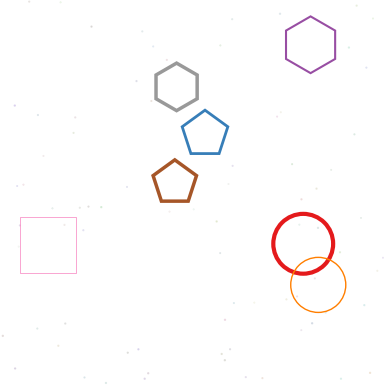[{"shape": "circle", "thickness": 3, "radius": 0.39, "center": [0.788, 0.367]}, {"shape": "pentagon", "thickness": 2, "radius": 0.31, "center": [0.532, 0.652]}, {"shape": "hexagon", "thickness": 1.5, "radius": 0.37, "center": [0.807, 0.884]}, {"shape": "circle", "thickness": 1, "radius": 0.36, "center": [0.827, 0.26]}, {"shape": "pentagon", "thickness": 2.5, "radius": 0.3, "center": [0.454, 0.525]}, {"shape": "square", "thickness": 0.5, "radius": 0.36, "center": [0.125, 0.364]}, {"shape": "hexagon", "thickness": 2.5, "radius": 0.31, "center": [0.459, 0.774]}]